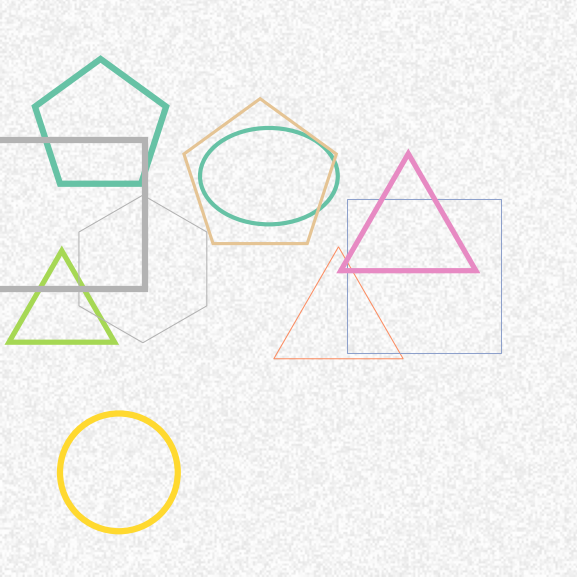[{"shape": "pentagon", "thickness": 3, "radius": 0.6, "center": [0.174, 0.778]}, {"shape": "oval", "thickness": 2, "radius": 0.6, "center": [0.466, 0.694]}, {"shape": "triangle", "thickness": 0.5, "radius": 0.65, "center": [0.586, 0.443]}, {"shape": "square", "thickness": 0.5, "radius": 0.67, "center": [0.734, 0.521]}, {"shape": "triangle", "thickness": 2.5, "radius": 0.68, "center": [0.707, 0.598]}, {"shape": "triangle", "thickness": 2.5, "radius": 0.53, "center": [0.107, 0.459]}, {"shape": "circle", "thickness": 3, "radius": 0.51, "center": [0.206, 0.181]}, {"shape": "pentagon", "thickness": 1.5, "radius": 0.69, "center": [0.45, 0.69]}, {"shape": "square", "thickness": 3, "radius": 0.65, "center": [0.122, 0.628]}, {"shape": "hexagon", "thickness": 0.5, "radius": 0.64, "center": [0.247, 0.533]}]